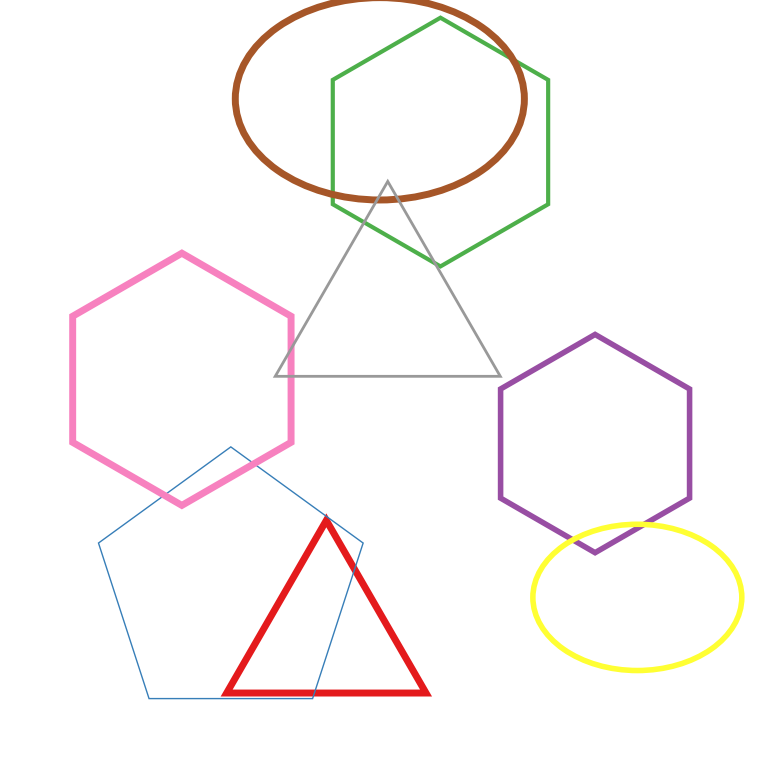[{"shape": "triangle", "thickness": 2.5, "radius": 0.75, "center": [0.424, 0.175]}, {"shape": "pentagon", "thickness": 0.5, "radius": 0.9, "center": [0.3, 0.239]}, {"shape": "hexagon", "thickness": 1.5, "radius": 0.81, "center": [0.572, 0.815]}, {"shape": "hexagon", "thickness": 2, "radius": 0.71, "center": [0.773, 0.424]}, {"shape": "oval", "thickness": 2, "radius": 0.68, "center": [0.828, 0.224]}, {"shape": "oval", "thickness": 2.5, "radius": 0.94, "center": [0.493, 0.872]}, {"shape": "hexagon", "thickness": 2.5, "radius": 0.82, "center": [0.236, 0.507]}, {"shape": "triangle", "thickness": 1, "radius": 0.84, "center": [0.504, 0.596]}]